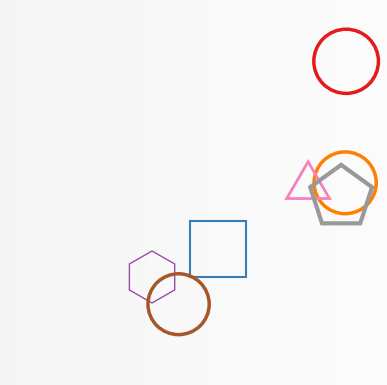[{"shape": "circle", "thickness": 2.5, "radius": 0.42, "center": [0.893, 0.841]}, {"shape": "square", "thickness": 1.5, "radius": 0.36, "center": [0.563, 0.353]}, {"shape": "hexagon", "thickness": 1, "radius": 0.34, "center": [0.392, 0.281]}, {"shape": "circle", "thickness": 2.5, "radius": 0.4, "center": [0.891, 0.525]}, {"shape": "circle", "thickness": 2.5, "radius": 0.4, "center": [0.461, 0.21]}, {"shape": "triangle", "thickness": 2, "radius": 0.32, "center": [0.795, 0.516]}, {"shape": "pentagon", "thickness": 3, "radius": 0.42, "center": [0.88, 0.488]}]